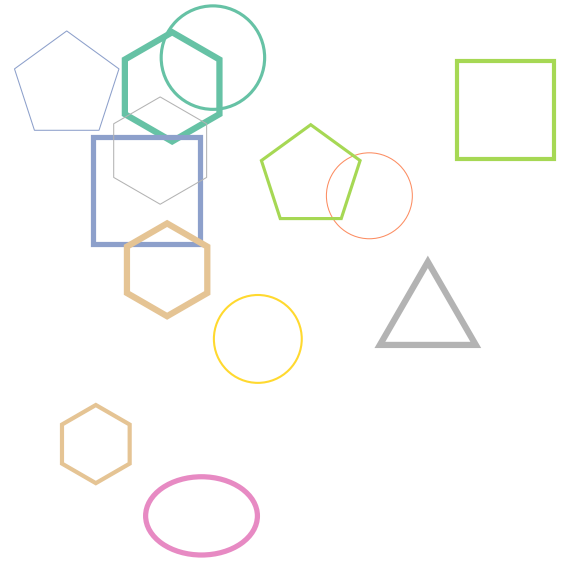[{"shape": "hexagon", "thickness": 3, "radius": 0.47, "center": [0.298, 0.849]}, {"shape": "circle", "thickness": 1.5, "radius": 0.45, "center": [0.369, 0.899]}, {"shape": "circle", "thickness": 0.5, "radius": 0.37, "center": [0.64, 0.66]}, {"shape": "pentagon", "thickness": 0.5, "radius": 0.48, "center": [0.116, 0.85]}, {"shape": "square", "thickness": 2.5, "radius": 0.46, "center": [0.254, 0.669]}, {"shape": "oval", "thickness": 2.5, "radius": 0.48, "center": [0.349, 0.106]}, {"shape": "square", "thickness": 2, "radius": 0.42, "center": [0.875, 0.809]}, {"shape": "pentagon", "thickness": 1.5, "radius": 0.45, "center": [0.538, 0.693]}, {"shape": "circle", "thickness": 1, "radius": 0.38, "center": [0.446, 0.412]}, {"shape": "hexagon", "thickness": 3, "radius": 0.4, "center": [0.289, 0.532]}, {"shape": "hexagon", "thickness": 2, "radius": 0.34, "center": [0.166, 0.23]}, {"shape": "triangle", "thickness": 3, "radius": 0.48, "center": [0.741, 0.45]}, {"shape": "hexagon", "thickness": 0.5, "radius": 0.46, "center": [0.277, 0.738]}]